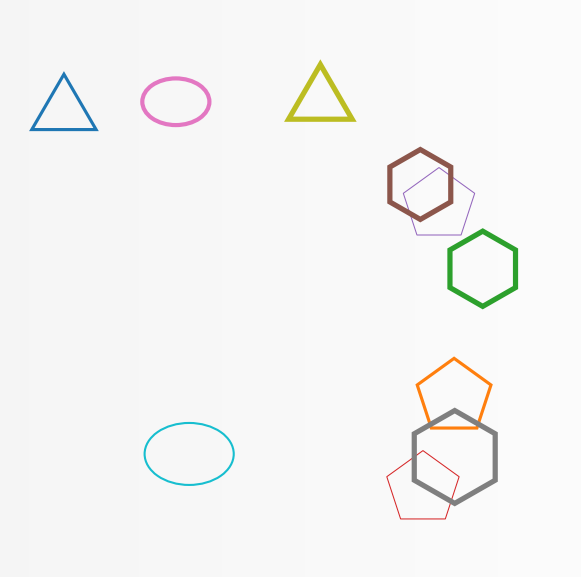[{"shape": "triangle", "thickness": 1.5, "radius": 0.32, "center": [0.11, 0.807]}, {"shape": "pentagon", "thickness": 1.5, "radius": 0.33, "center": [0.781, 0.312]}, {"shape": "hexagon", "thickness": 2.5, "radius": 0.33, "center": [0.831, 0.534]}, {"shape": "pentagon", "thickness": 0.5, "radius": 0.33, "center": [0.728, 0.153]}, {"shape": "pentagon", "thickness": 0.5, "radius": 0.32, "center": [0.755, 0.644]}, {"shape": "hexagon", "thickness": 2.5, "radius": 0.3, "center": [0.723, 0.68]}, {"shape": "oval", "thickness": 2, "radius": 0.29, "center": [0.303, 0.823]}, {"shape": "hexagon", "thickness": 2.5, "radius": 0.4, "center": [0.782, 0.208]}, {"shape": "triangle", "thickness": 2.5, "radius": 0.32, "center": [0.551, 0.824]}, {"shape": "oval", "thickness": 1, "radius": 0.38, "center": [0.325, 0.213]}]